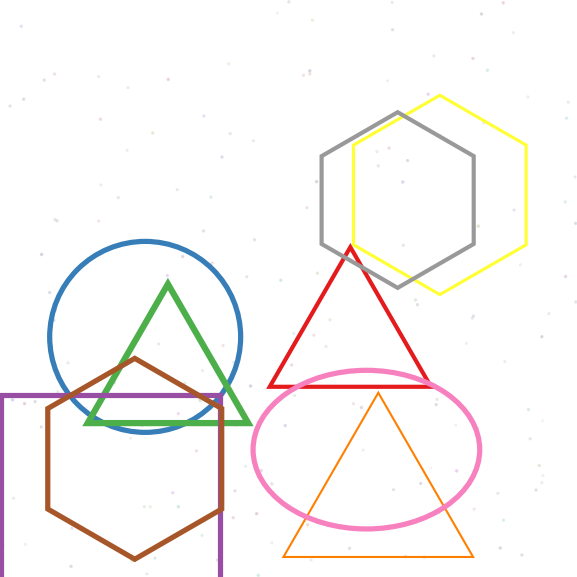[{"shape": "triangle", "thickness": 2, "radius": 0.81, "center": [0.607, 0.41]}, {"shape": "circle", "thickness": 2.5, "radius": 0.83, "center": [0.251, 0.416]}, {"shape": "triangle", "thickness": 3, "radius": 0.8, "center": [0.291, 0.347]}, {"shape": "square", "thickness": 2.5, "radius": 0.95, "center": [0.191, 0.125]}, {"shape": "triangle", "thickness": 1, "radius": 0.95, "center": [0.655, 0.129]}, {"shape": "hexagon", "thickness": 1.5, "radius": 0.86, "center": [0.762, 0.662]}, {"shape": "hexagon", "thickness": 2.5, "radius": 0.87, "center": [0.233, 0.205]}, {"shape": "oval", "thickness": 2.5, "radius": 0.98, "center": [0.634, 0.221]}, {"shape": "hexagon", "thickness": 2, "radius": 0.76, "center": [0.689, 0.653]}]